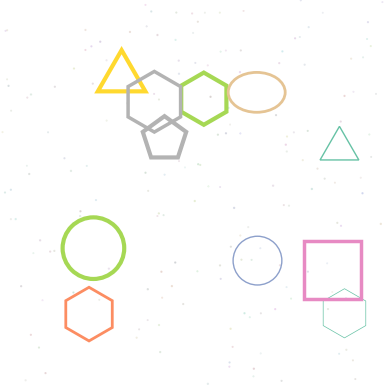[{"shape": "hexagon", "thickness": 0.5, "radius": 0.32, "center": [0.895, 0.186]}, {"shape": "triangle", "thickness": 1, "radius": 0.29, "center": [0.882, 0.614]}, {"shape": "hexagon", "thickness": 2, "radius": 0.35, "center": [0.231, 0.184]}, {"shape": "circle", "thickness": 1, "radius": 0.32, "center": [0.669, 0.323]}, {"shape": "square", "thickness": 2.5, "radius": 0.37, "center": [0.864, 0.299]}, {"shape": "circle", "thickness": 3, "radius": 0.4, "center": [0.243, 0.355]}, {"shape": "hexagon", "thickness": 3, "radius": 0.34, "center": [0.529, 0.744]}, {"shape": "triangle", "thickness": 3, "radius": 0.36, "center": [0.316, 0.798]}, {"shape": "oval", "thickness": 2, "radius": 0.37, "center": [0.667, 0.76]}, {"shape": "hexagon", "thickness": 2.5, "radius": 0.39, "center": [0.401, 0.736]}, {"shape": "pentagon", "thickness": 3, "radius": 0.3, "center": [0.427, 0.639]}]